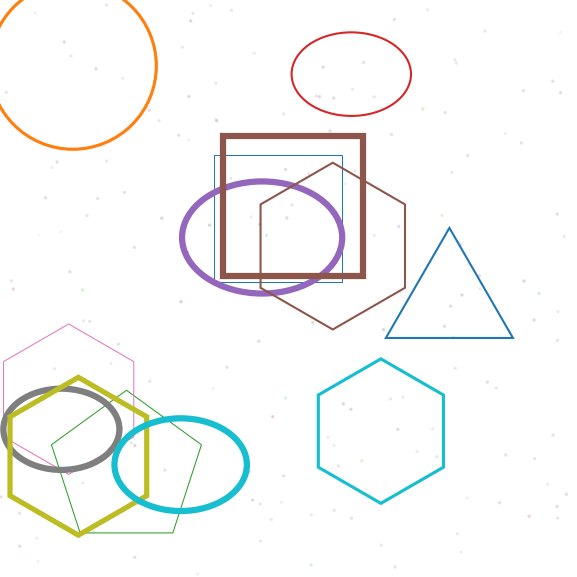[{"shape": "square", "thickness": 0.5, "radius": 0.55, "center": [0.482, 0.621]}, {"shape": "triangle", "thickness": 1, "radius": 0.64, "center": [0.778, 0.477]}, {"shape": "circle", "thickness": 1.5, "radius": 0.72, "center": [0.126, 0.885]}, {"shape": "pentagon", "thickness": 0.5, "radius": 0.68, "center": [0.219, 0.187]}, {"shape": "oval", "thickness": 1, "radius": 0.52, "center": [0.608, 0.871]}, {"shape": "oval", "thickness": 3, "radius": 0.69, "center": [0.454, 0.588]}, {"shape": "square", "thickness": 3, "radius": 0.61, "center": [0.507, 0.642]}, {"shape": "hexagon", "thickness": 1, "radius": 0.72, "center": [0.576, 0.573]}, {"shape": "hexagon", "thickness": 0.5, "radius": 0.65, "center": [0.119, 0.308]}, {"shape": "oval", "thickness": 3, "radius": 0.5, "center": [0.106, 0.256]}, {"shape": "hexagon", "thickness": 2.5, "radius": 0.68, "center": [0.136, 0.209]}, {"shape": "hexagon", "thickness": 1.5, "radius": 0.63, "center": [0.66, 0.253]}, {"shape": "oval", "thickness": 3, "radius": 0.57, "center": [0.313, 0.194]}]